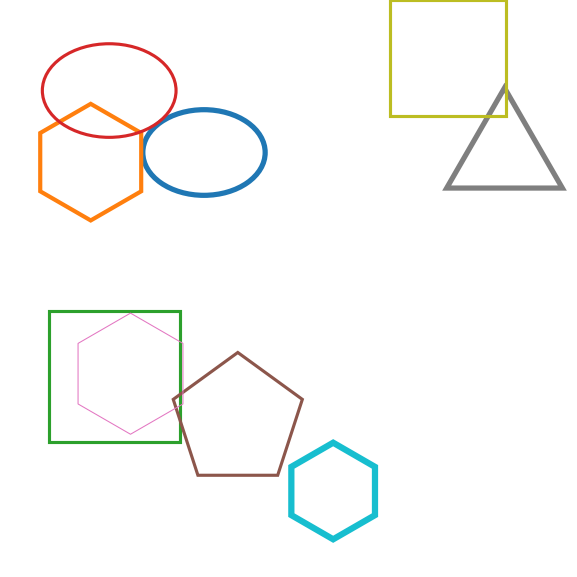[{"shape": "oval", "thickness": 2.5, "radius": 0.53, "center": [0.353, 0.735]}, {"shape": "hexagon", "thickness": 2, "radius": 0.5, "center": [0.157, 0.718]}, {"shape": "square", "thickness": 1.5, "radius": 0.56, "center": [0.198, 0.347]}, {"shape": "oval", "thickness": 1.5, "radius": 0.58, "center": [0.189, 0.842]}, {"shape": "pentagon", "thickness": 1.5, "radius": 0.59, "center": [0.412, 0.271]}, {"shape": "hexagon", "thickness": 0.5, "radius": 0.52, "center": [0.226, 0.352]}, {"shape": "triangle", "thickness": 2.5, "radius": 0.58, "center": [0.874, 0.731]}, {"shape": "square", "thickness": 1.5, "radius": 0.5, "center": [0.776, 0.899]}, {"shape": "hexagon", "thickness": 3, "radius": 0.42, "center": [0.577, 0.149]}]